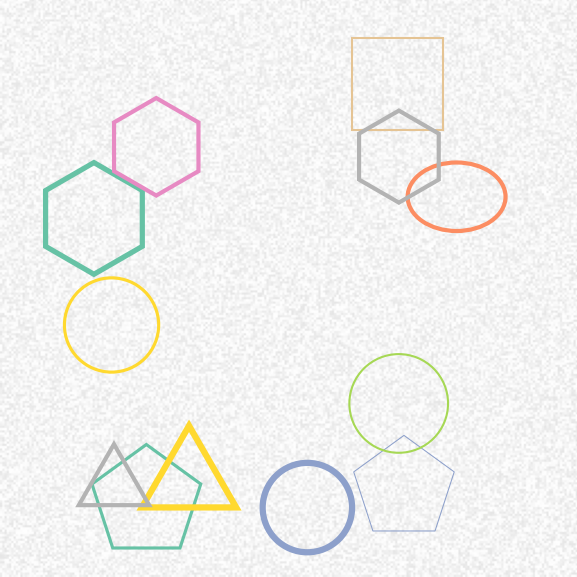[{"shape": "hexagon", "thickness": 2.5, "radius": 0.48, "center": [0.163, 0.621]}, {"shape": "pentagon", "thickness": 1.5, "radius": 0.5, "center": [0.253, 0.13]}, {"shape": "oval", "thickness": 2, "radius": 0.42, "center": [0.791, 0.658]}, {"shape": "pentagon", "thickness": 0.5, "radius": 0.46, "center": [0.7, 0.154]}, {"shape": "circle", "thickness": 3, "radius": 0.39, "center": [0.532, 0.12]}, {"shape": "hexagon", "thickness": 2, "radius": 0.42, "center": [0.271, 0.745]}, {"shape": "circle", "thickness": 1, "radius": 0.43, "center": [0.69, 0.301]}, {"shape": "triangle", "thickness": 3, "radius": 0.47, "center": [0.327, 0.168]}, {"shape": "circle", "thickness": 1.5, "radius": 0.41, "center": [0.193, 0.436]}, {"shape": "square", "thickness": 1, "radius": 0.39, "center": [0.688, 0.854]}, {"shape": "hexagon", "thickness": 2, "radius": 0.4, "center": [0.691, 0.728]}, {"shape": "triangle", "thickness": 2, "radius": 0.35, "center": [0.197, 0.16]}]